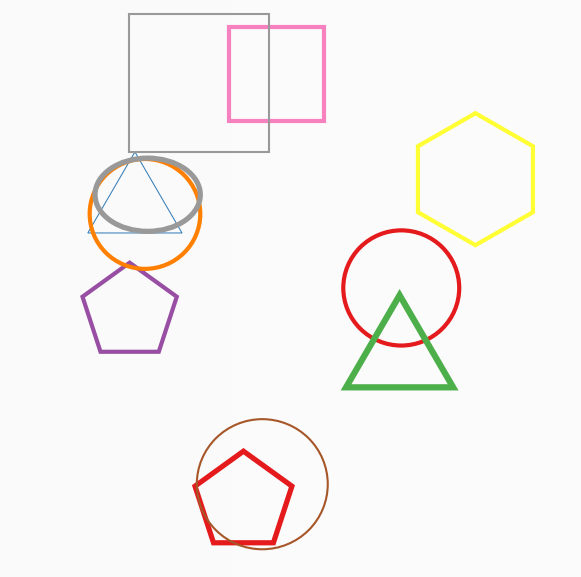[{"shape": "circle", "thickness": 2, "radius": 0.5, "center": [0.69, 0.501]}, {"shape": "pentagon", "thickness": 2.5, "radius": 0.44, "center": [0.419, 0.13]}, {"shape": "triangle", "thickness": 0.5, "radius": 0.47, "center": [0.232, 0.643]}, {"shape": "triangle", "thickness": 3, "radius": 0.53, "center": [0.687, 0.382]}, {"shape": "pentagon", "thickness": 2, "radius": 0.43, "center": [0.223, 0.459]}, {"shape": "circle", "thickness": 2, "radius": 0.48, "center": [0.249, 0.629]}, {"shape": "hexagon", "thickness": 2, "radius": 0.57, "center": [0.818, 0.689]}, {"shape": "circle", "thickness": 1, "radius": 0.56, "center": [0.451, 0.161]}, {"shape": "square", "thickness": 2, "radius": 0.41, "center": [0.475, 0.871]}, {"shape": "square", "thickness": 1, "radius": 0.6, "center": [0.342, 0.855]}, {"shape": "oval", "thickness": 2.5, "radius": 0.45, "center": [0.254, 0.662]}]